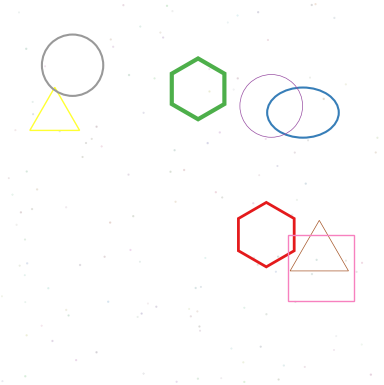[{"shape": "hexagon", "thickness": 2, "radius": 0.42, "center": [0.692, 0.391]}, {"shape": "oval", "thickness": 1.5, "radius": 0.47, "center": [0.787, 0.708]}, {"shape": "hexagon", "thickness": 3, "radius": 0.39, "center": [0.515, 0.769]}, {"shape": "circle", "thickness": 0.5, "radius": 0.41, "center": [0.705, 0.725]}, {"shape": "triangle", "thickness": 1, "radius": 0.37, "center": [0.142, 0.699]}, {"shape": "triangle", "thickness": 0.5, "radius": 0.44, "center": [0.829, 0.34]}, {"shape": "square", "thickness": 1, "radius": 0.43, "center": [0.835, 0.304]}, {"shape": "circle", "thickness": 1.5, "radius": 0.4, "center": [0.189, 0.831]}]